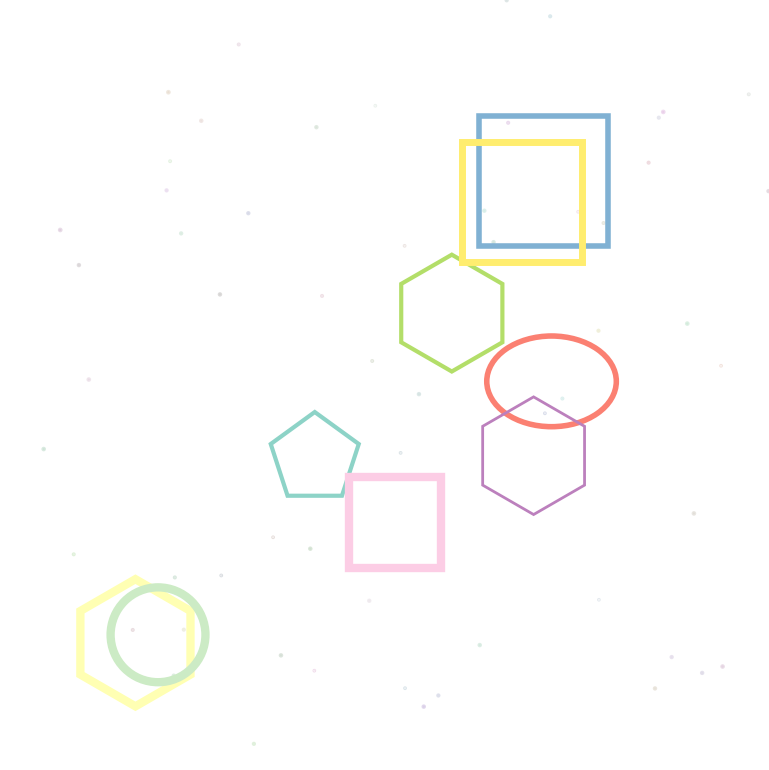[{"shape": "pentagon", "thickness": 1.5, "radius": 0.3, "center": [0.409, 0.405]}, {"shape": "hexagon", "thickness": 3, "radius": 0.41, "center": [0.176, 0.165]}, {"shape": "oval", "thickness": 2, "radius": 0.42, "center": [0.716, 0.505]}, {"shape": "square", "thickness": 2, "radius": 0.42, "center": [0.706, 0.765]}, {"shape": "hexagon", "thickness": 1.5, "radius": 0.38, "center": [0.587, 0.593]}, {"shape": "square", "thickness": 3, "radius": 0.3, "center": [0.513, 0.322]}, {"shape": "hexagon", "thickness": 1, "radius": 0.38, "center": [0.693, 0.408]}, {"shape": "circle", "thickness": 3, "radius": 0.31, "center": [0.205, 0.176]}, {"shape": "square", "thickness": 2.5, "radius": 0.39, "center": [0.678, 0.737]}]